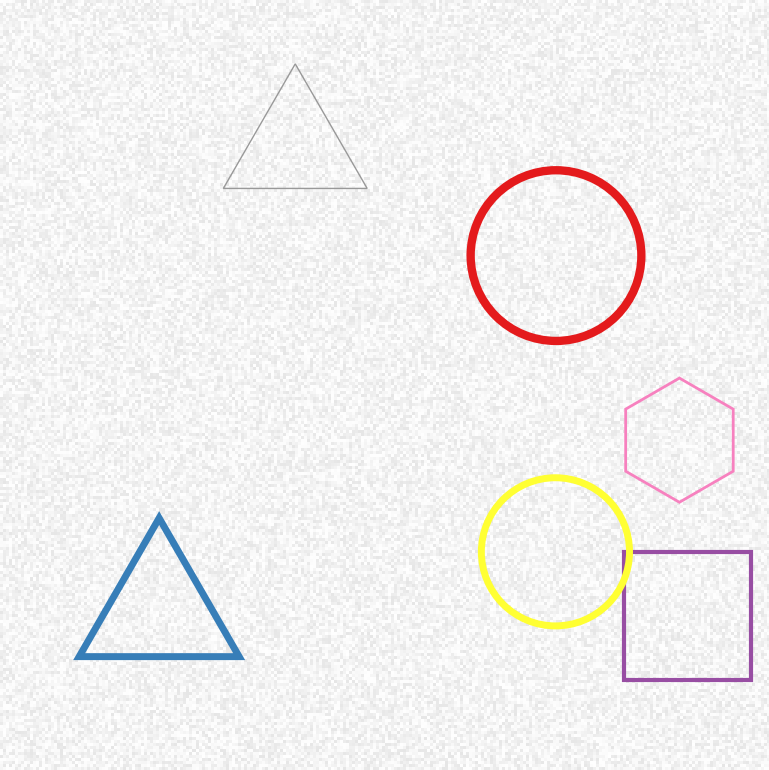[{"shape": "circle", "thickness": 3, "radius": 0.55, "center": [0.722, 0.668]}, {"shape": "triangle", "thickness": 2.5, "radius": 0.6, "center": [0.207, 0.207]}, {"shape": "square", "thickness": 1.5, "radius": 0.41, "center": [0.893, 0.2]}, {"shape": "circle", "thickness": 2.5, "radius": 0.48, "center": [0.721, 0.283]}, {"shape": "hexagon", "thickness": 1, "radius": 0.4, "center": [0.882, 0.428]}, {"shape": "triangle", "thickness": 0.5, "radius": 0.54, "center": [0.383, 0.809]}]